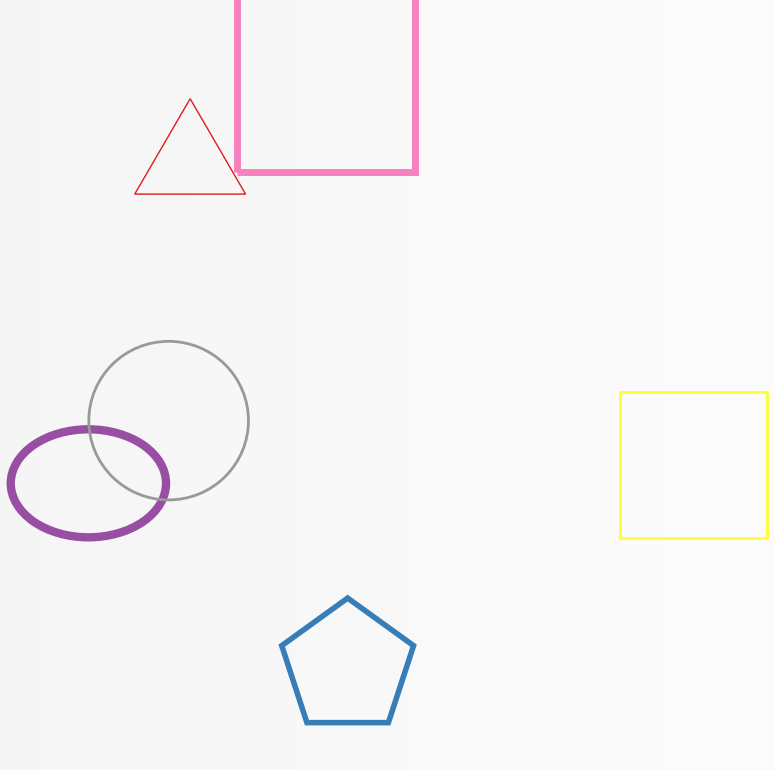[{"shape": "triangle", "thickness": 0.5, "radius": 0.41, "center": [0.245, 0.789]}, {"shape": "pentagon", "thickness": 2, "radius": 0.45, "center": [0.449, 0.134]}, {"shape": "oval", "thickness": 3, "radius": 0.5, "center": [0.114, 0.372]}, {"shape": "square", "thickness": 1, "radius": 0.47, "center": [0.895, 0.396]}, {"shape": "square", "thickness": 2.5, "radius": 0.58, "center": [0.421, 0.892]}, {"shape": "circle", "thickness": 1, "radius": 0.51, "center": [0.218, 0.454]}]